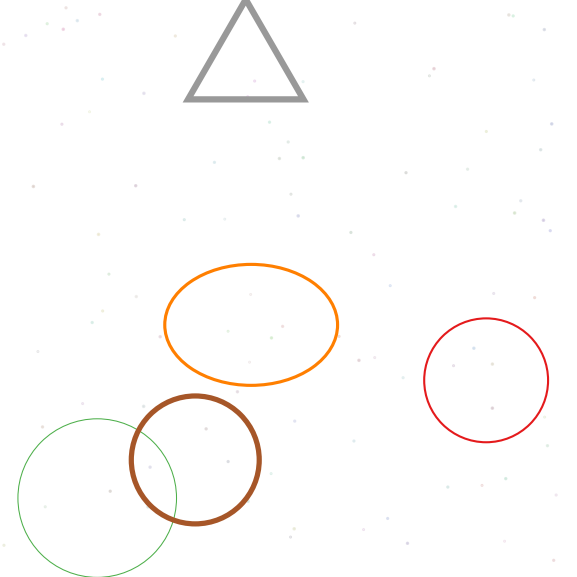[{"shape": "circle", "thickness": 1, "radius": 0.54, "center": [0.842, 0.341]}, {"shape": "circle", "thickness": 0.5, "radius": 0.69, "center": [0.168, 0.137]}, {"shape": "oval", "thickness": 1.5, "radius": 0.75, "center": [0.435, 0.437]}, {"shape": "circle", "thickness": 2.5, "radius": 0.55, "center": [0.338, 0.203]}, {"shape": "triangle", "thickness": 3, "radius": 0.58, "center": [0.426, 0.885]}]